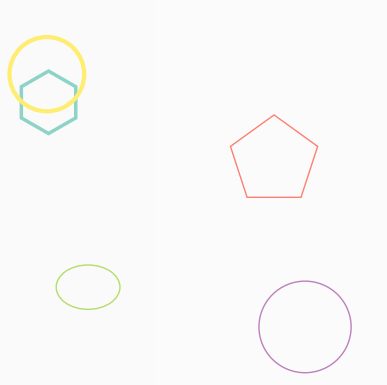[{"shape": "hexagon", "thickness": 2.5, "radius": 0.41, "center": [0.125, 0.734]}, {"shape": "pentagon", "thickness": 1, "radius": 0.59, "center": [0.707, 0.583]}, {"shape": "oval", "thickness": 1, "radius": 0.41, "center": [0.227, 0.254]}, {"shape": "circle", "thickness": 1, "radius": 0.59, "center": [0.787, 0.151]}, {"shape": "circle", "thickness": 3, "radius": 0.48, "center": [0.121, 0.807]}]